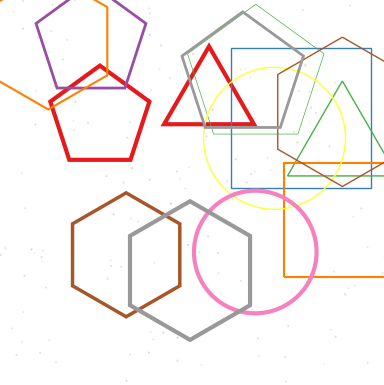[{"shape": "triangle", "thickness": 3, "radius": 0.67, "center": [0.543, 0.745]}, {"shape": "pentagon", "thickness": 3, "radius": 0.68, "center": [0.259, 0.694]}, {"shape": "square", "thickness": 1, "radius": 0.91, "center": [0.782, 0.693]}, {"shape": "pentagon", "thickness": 0.5, "radius": 0.93, "center": [0.664, 0.803]}, {"shape": "triangle", "thickness": 1, "radius": 0.82, "center": [0.889, 0.625]}, {"shape": "pentagon", "thickness": 2, "radius": 0.75, "center": [0.236, 0.893]}, {"shape": "hexagon", "thickness": 1.5, "radius": 0.89, "center": [0.125, 0.893]}, {"shape": "square", "thickness": 1.5, "radius": 0.74, "center": [0.885, 0.428]}, {"shape": "circle", "thickness": 1, "radius": 0.92, "center": [0.713, 0.641]}, {"shape": "hexagon", "thickness": 1, "radius": 0.97, "center": [0.889, 0.71]}, {"shape": "hexagon", "thickness": 2.5, "radius": 0.8, "center": [0.328, 0.338]}, {"shape": "circle", "thickness": 3, "radius": 0.8, "center": [0.663, 0.345]}, {"shape": "hexagon", "thickness": 3, "radius": 0.9, "center": [0.494, 0.297]}, {"shape": "pentagon", "thickness": 2, "radius": 0.83, "center": [0.63, 0.803]}]